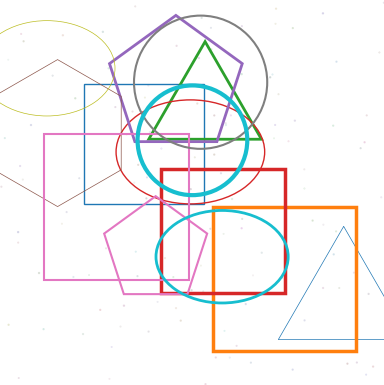[{"shape": "triangle", "thickness": 0.5, "radius": 0.98, "center": [0.893, 0.216]}, {"shape": "square", "thickness": 1, "radius": 0.78, "center": [0.373, 0.625]}, {"shape": "square", "thickness": 2.5, "radius": 0.93, "center": [0.738, 0.275]}, {"shape": "triangle", "thickness": 2, "radius": 0.85, "center": [0.533, 0.723]}, {"shape": "square", "thickness": 2.5, "radius": 0.8, "center": [0.579, 0.399]}, {"shape": "oval", "thickness": 1, "radius": 0.96, "center": [0.494, 0.605]}, {"shape": "pentagon", "thickness": 2, "radius": 0.91, "center": [0.457, 0.779]}, {"shape": "hexagon", "thickness": 0.5, "radius": 0.95, "center": [0.15, 0.654]}, {"shape": "square", "thickness": 1.5, "radius": 0.94, "center": [0.304, 0.462]}, {"shape": "pentagon", "thickness": 1.5, "radius": 0.7, "center": [0.404, 0.35]}, {"shape": "circle", "thickness": 1.5, "radius": 0.87, "center": [0.521, 0.786]}, {"shape": "oval", "thickness": 0.5, "radius": 0.88, "center": [0.122, 0.823]}, {"shape": "oval", "thickness": 2, "radius": 0.86, "center": [0.577, 0.333]}, {"shape": "circle", "thickness": 3, "radius": 0.71, "center": [0.5, 0.636]}]